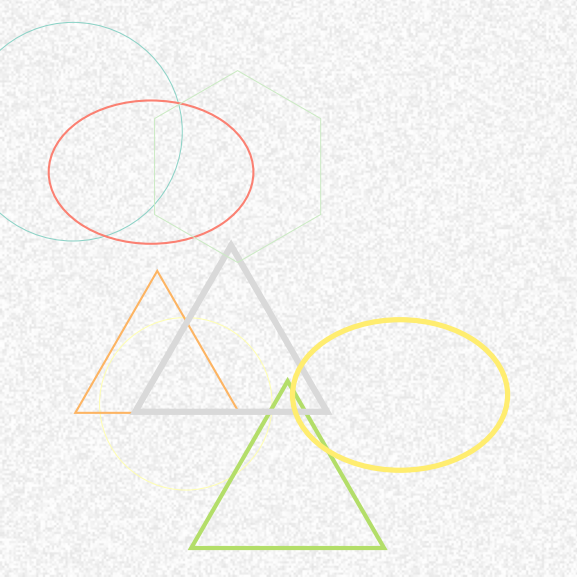[{"shape": "circle", "thickness": 0.5, "radius": 0.95, "center": [0.126, 0.771]}, {"shape": "circle", "thickness": 0.5, "radius": 0.75, "center": [0.322, 0.3]}, {"shape": "oval", "thickness": 1, "radius": 0.89, "center": [0.262, 0.701]}, {"shape": "triangle", "thickness": 1, "radius": 0.82, "center": [0.272, 0.366]}, {"shape": "triangle", "thickness": 2, "radius": 0.96, "center": [0.498, 0.147]}, {"shape": "triangle", "thickness": 3, "radius": 0.96, "center": [0.4, 0.382]}, {"shape": "hexagon", "thickness": 0.5, "radius": 0.83, "center": [0.411, 0.711]}, {"shape": "oval", "thickness": 2.5, "radius": 0.93, "center": [0.693, 0.315]}]